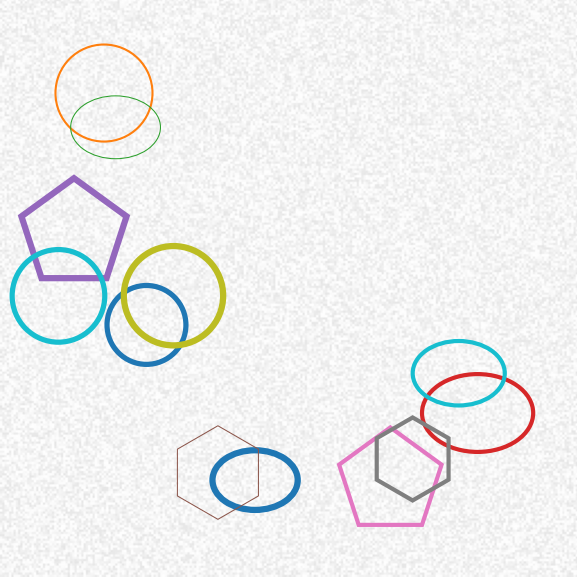[{"shape": "oval", "thickness": 3, "radius": 0.37, "center": [0.442, 0.168]}, {"shape": "circle", "thickness": 2.5, "radius": 0.34, "center": [0.254, 0.436]}, {"shape": "circle", "thickness": 1, "radius": 0.42, "center": [0.18, 0.838]}, {"shape": "oval", "thickness": 0.5, "radius": 0.39, "center": [0.2, 0.779]}, {"shape": "oval", "thickness": 2, "radius": 0.48, "center": [0.827, 0.284]}, {"shape": "pentagon", "thickness": 3, "radius": 0.48, "center": [0.128, 0.595]}, {"shape": "hexagon", "thickness": 0.5, "radius": 0.41, "center": [0.377, 0.181]}, {"shape": "pentagon", "thickness": 2, "radius": 0.47, "center": [0.676, 0.166]}, {"shape": "hexagon", "thickness": 2, "radius": 0.36, "center": [0.715, 0.204]}, {"shape": "circle", "thickness": 3, "radius": 0.43, "center": [0.3, 0.487]}, {"shape": "circle", "thickness": 2.5, "radius": 0.4, "center": [0.101, 0.487]}, {"shape": "oval", "thickness": 2, "radius": 0.4, "center": [0.794, 0.353]}]